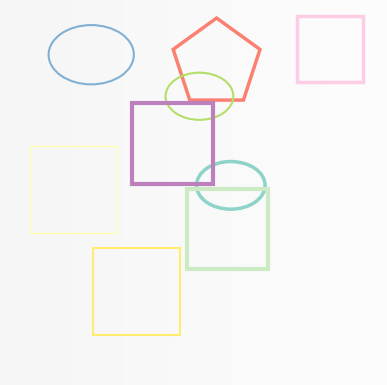[{"shape": "oval", "thickness": 2.5, "radius": 0.44, "center": [0.596, 0.519]}, {"shape": "square", "thickness": 1, "radius": 0.57, "center": [0.189, 0.507]}, {"shape": "pentagon", "thickness": 2.5, "radius": 0.59, "center": [0.559, 0.835]}, {"shape": "oval", "thickness": 1.5, "radius": 0.55, "center": [0.235, 0.858]}, {"shape": "oval", "thickness": 1.5, "radius": 0.44, "center": [0.515, 0.75]}, {"shape": "square", "thickness": 2.5, "radius": 0.43, "center": [0.852, 0.873]}, {"shape": "square", "thickness": 3, "radius": 0.52, "center": [0.446, 0.627]}, {"shape": "square", "thickness": 3, "radius": 0.52, "center": [0.587, 0.405]}, {"shape": "square", "thickness": 1.5, "radius": 0.56, "center": [0.353, 0.243]}]